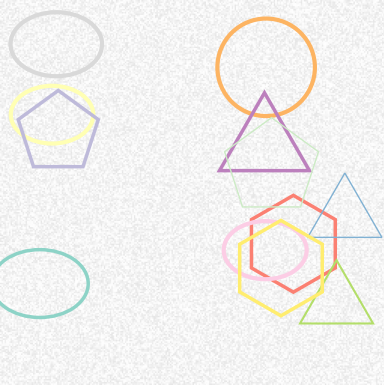[{"shape": "oval", "thickness": 2.5, "radius": 0.63, "center": [0.103, 0.263]}, {"shape": "oval", "thickness": 3, "radius": 0.54, "center": [0.135, 0.702]}, {"shape": "pentagon", "thickness": 2.5, "radius": 0.55, "center": [0.151, 0.656]}, {"shape": "hexagon", "thickness": 2.5, "radius": 0.63, "center": [0.762, 0.367]}, {"shape": "triangle", "thickness": 1, "radius": 0.56, "center": [0.896, 0.439]}, {"shape": "circle", "thickness": 3, "radius": 0.63, "center": [0.691, 0.825]}, {"shape": "triangle", "thickness": 1.5, "radius": 0.55, "center": [0.874, 0.215]}, {"shape": "oval", "thickness": 3, "radius": 0.54, "center": [0.689, 0.35]}, {"shape": "oval", "thickness": 3, "radius": 0.59, "center": [0.146, 0.885]}, {"shape": "triangle", "thickness": 2.5, "radius": 0.67, "center": [0.687, 0.624]}, {"shape": "pentagon", "thickness": 1, "radius": 0.64, "center": [0.705, 0.566]}, {"shape": "hexagon", "thickness": 2.5, "radius": 0.62, "center": [0.73, 0.304]}]